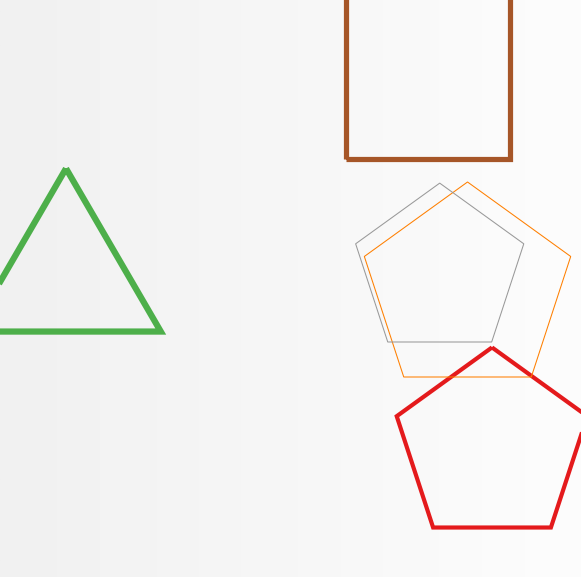[{"shape": "pentagon", "thickness": 2, "radius": 0.86, "center": [0.846, 0.225]}, {"shape": "triangle", "thickness": 3, "radius": 0.94, "center": [0.114, 0.519]}, {"shape": "pentagon", "thickness": 0.5, "radius": 0.93, "center": [0.804, 0.497]}, {"shape": "square", "thickness": 2.5, "radius": 0.71, "center": [0.737, 0.865]}, {"shape": "pentagon", "thickness": 0.5, "radius": 0.76, "center": [0.756, 0.53]}]